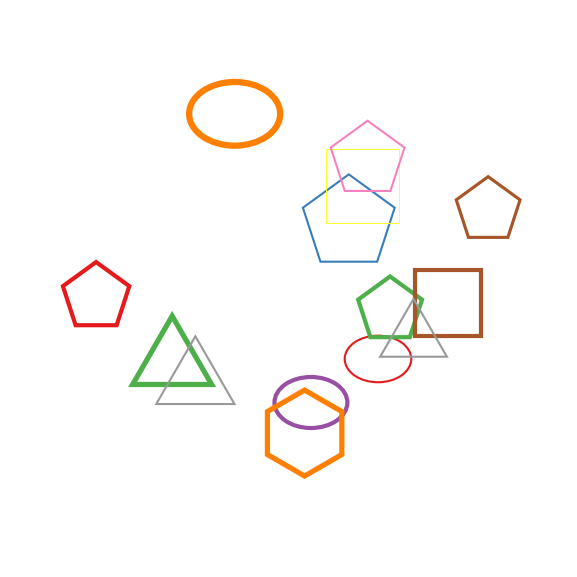[{"shape": "pentagon", "thickness": 2, "radius": 0.3, "center": [0.166, 0.485]}, {"shape": "oval", "thickness": 1, "radius": 0.29, "center": [0.655, 0.378]}, {"shape": "pentagon", "thickness": 1, "radius": 0.42, "center": [0.604, 0.614]}, {"shape": "triangle", "thickness": 2.5, "radius": 0.4, "center": [0.298, 0.373]}, {"shape": "pentagon", "thickness": 2, "radius": 0.29, "center": [0.676, 0.462]}, {"shape": "oval", "thickness": 2, "radius": 0.32, "center": [0.538, 0.302]}, {"shape": "hexagon", "thickness": 2.5, "radius": 0.37, "center": [0.527, 0.249]}, {"shape": "oval", "thickness": 3, "radius": 0.39, "center": [0.406, 0.802]}, {"shape": "square", "thickness": 0.5, "radius": 0.32, "center": [0.628, 0.677]}, {"shape": "square", "thickness": 2, "radius": 0.29, "center": [0.776, 0.474]}, {"shape": "pentagon", "thickness": 1.5, "radius": 0.29, "center": [0.845, 0.635]}, {"shape": "pentagon", "thickness": 1, "radius": 0.34, "center": [0.637, 0.723]}, {"shape": "triangle", "thickness": 1, "radius": 0.39, "center": [0.338, 0.339]}, {"shape": "triangle", "thickness": 1, "radius": 0.33, "center": [0.716, 0.415]}]